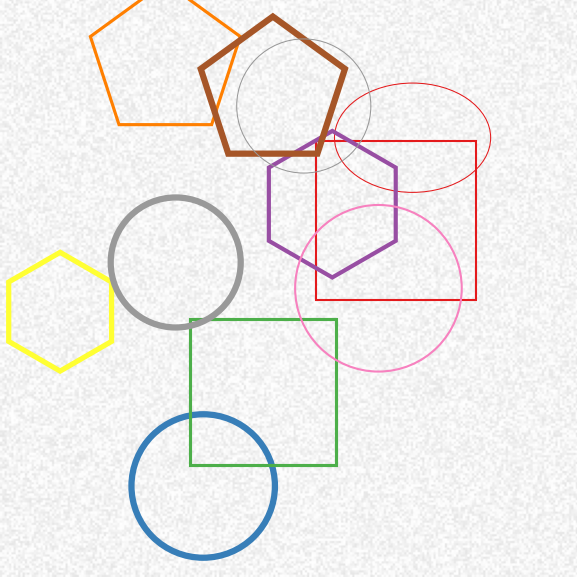[{"shape": "square", "thickness": 1, "radius": 0.69, "center": [0.686, 0.617]}, {"shape": "oval", "thickness": 0.5, "radius": 0.68, "center": [0.714, 0.761]}, {"shape": "circle", "thickness": 3, "radius": 0.62, "center": [0.352, 0.158]}, {"shape": "square", "thickness": 1.5, "radius": 0.63, "center": [0.455, 0.321]}, {"shape": "hexagon", "thickness": 2, "radius": 0.63, "center": [0.575, 0.646]}, {"shape": "pentagon", "thickness": 1.5, "radius": 0.68, "center": [0.286, 0.894]}, {"shape": "hexagon", "thickness": 2.5, "radius": 0.51, "center": [0.104, 0.459]}, {"shape": "pentagon", "thickness": 3, "radius": 0.66, "center": [0.472, 0.839]}, {"shape": "circle", "thickness": 1, "radius": 0.72, "center": [0.655, 0.5]}, {"shape": "circle", "thickness": 3, "radius": 0.56, "center": [0.304, 0.545]}, {"shape": "circle", "thickness": 0.5, "radius": 0.58, "center": [0.526, 0.816]}]